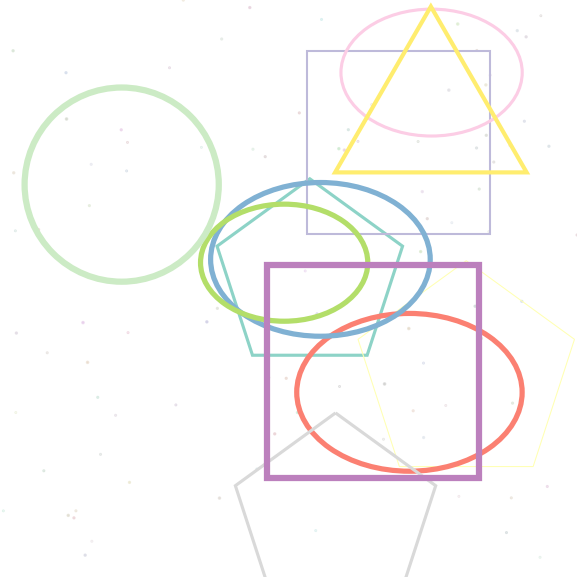[{"shape": "pentagon", "thickness": 1.5, "radius": 0.84, "center": [0.536, 0.521]}, {"shape": "pentagon", "thickness": 0.5, "radius": 0.99, "center": [0.807, 0.351]}, {"shape": "square", "thickness": 1, "radius": 0.79, "center": [0.691, 0.753]}, {"shape": "oval", "thickness": 2.5, "radius": 0.98, "center": [0.709, 0.32]}, {"shape": "oval", "thickness": 2.5, "radius": 0.95, "center": [0.555, 0.55]}, {"shape": "oval", "thickness": 2.5, "radius": 0.72, "center": [0.492, 0.544]}, {"shape": "oval", "thickness": 1.5, "radius": 0.78, "center": [0.747, 0.873]}, {"shape": "pentagon", "thickness": 1.5, "radius": 0.91, "center": [0.581, 0.102]}, {"shape": "square", "thickness": 3, "radius": 0.92, "center": [0.646, 0.356]}, {"shape": "circle", "thickness": 3, "radius": 0.84, "center": [0.211, 0.679]}, {"shape": "triangle", "thickness": 2, "radius": 0.96, "center": [0.746, 0.796]}]